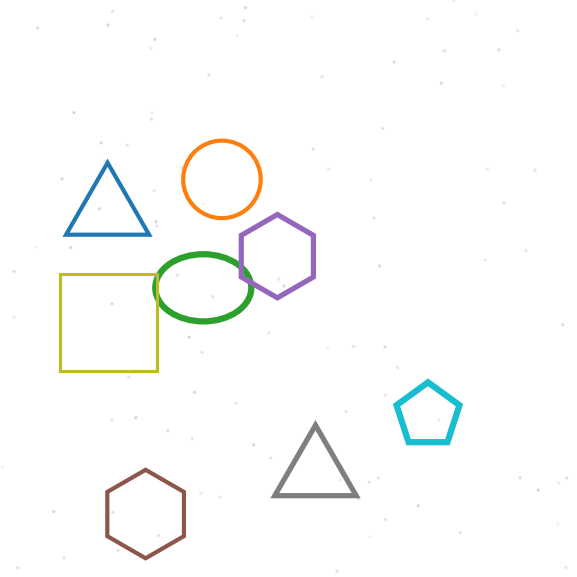[{"shape": "triangle", "thickness": 2, "radius": 0.42, "center": [0.186, 0.634]}, {"shape": "circle", "thickness": 2, "radius": 0.34, "center": [0.384, 0.688]}, {"shape": "oval", "thickness": 3, "radius": 0.42, "center": [0.352, 0.501]}, {"shape": "hexagon", "thickness": 2.5, "radius": 0.36, "center": [0.48, 0.556]}, {"shape": "hexagon", "thickness": 2, "radius": 0.38, "center": [0.252, 0.109]}, {"shape": "triangle", "thickness": 2.5, "radius": 0.41, "center": [0.546, 0.182]}, {"shape": "square", "thickness": 1.5, "radius": 0.42, "center": [0.188, 0.441]}, {"shape": "pentagon", "thickness": 3, "radius": 0.29, "center": [0.741, 0.28]}]